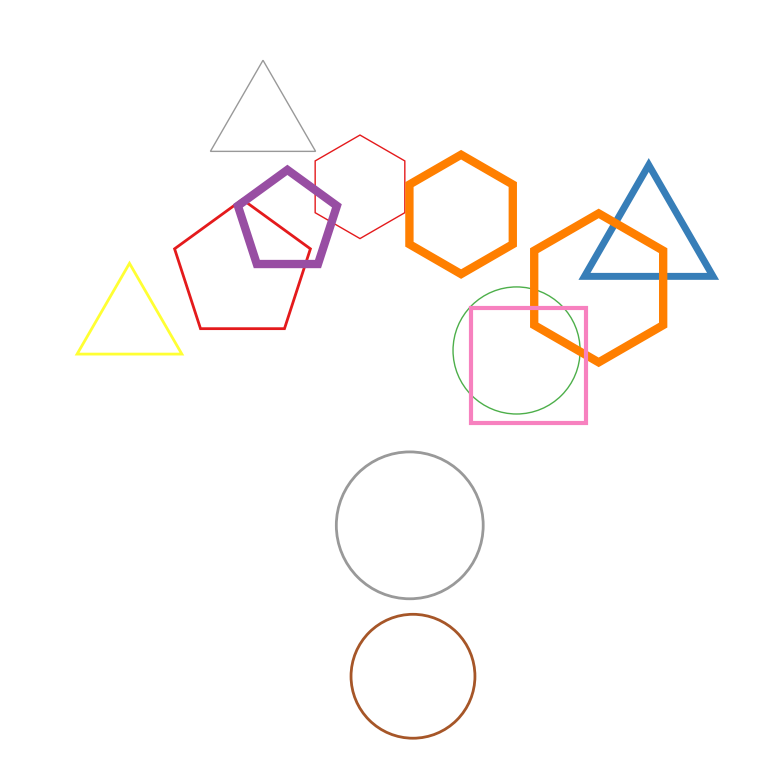[{"shape": "pentagon", "thickness": 1, "radius": 0.46, "center": [0.315, 0.648]}, {"shape": "hexagon", "thickness": 0.5, "radius": 0.34, "center": [0.468, 0.757]}, {"shape": "triangle", "thickness": 2.5, "radius": 0.48, "center": [0.843, 0.689]}, {"shape": "circle", "thickness": 0.5, "radius": 0.41, "center": [0.671, 0.545]}, {"shape": "pentagon", "thickness": 3, "radius": 0.34, "center": [0.373, 0.712]}, {"shape": "hexagon", "thickness": 3, "radius": 0.39, "center": [0.599, 0.722]}, {"shape": "hexagon", "thickness": 3, "radius": 0.48, "center": [0.778, 0.626]}, {"shape": "triangle", "thickness": 1, "radius": 0.39, "center": [0.168, 0.579]}, {"shape": "circle", "thickness": 1, "radius": 0.4, "center": [0.536, 0.122]}, {"shape": "square", "thickness": 1.5, "radius": 0.37, "center": [0.686, 0.526]}, {"shape": "triangle", "thickness": 0.5, "radius": 0.39, "center": [0.342, 0.843]}, {"shape": "circle", "thickness": 1, "radius": 0.48, "center": [0.532, 0.318]}]